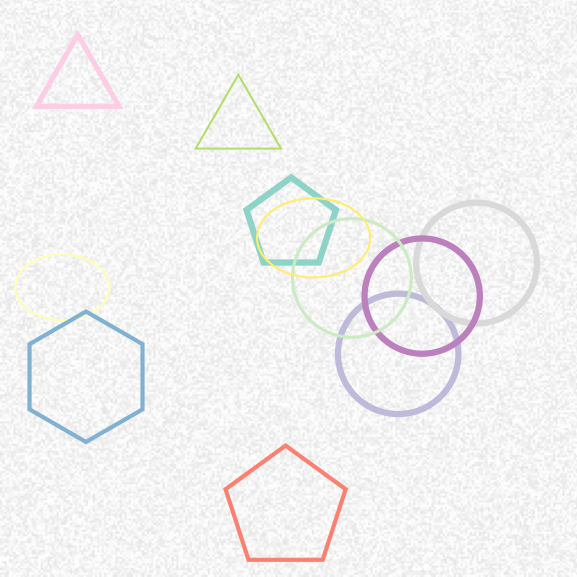[{"shape": "pentagon", "thickness": 3, "radius": 0.41, "center": [0.504, 0.61]}, {"shape": "oval", "thickness": 1, "radius": 0.41, "center": [0.108, 0.502]}, {"shape": "circle", "thickness": 3, "radius": 0.52, "center": [0.69, 0.386]}, {"shape": "pentagon", "thickness": 2, "radius": 0.55, "center": [0.495, 0.118]}, {"shape": "hexagon", "thickness": 2, "radius": 0.56, "center": [0.149, 0.347]}, {"shape": "triangle", "thickness": 1, "radius": 0.43, "center": [0.413, 0.784]}, {"shape": "triangle", "thickness": 2.5, "radius": 0.41, "center": [0.135, 0.856]}, {"shape": "circle", "thickness": 3, "radius": 0.52, "center": [0.825, 0.544]}, {"shape": "circle", "thickness": 3, "radius": 0.5, "center": [0.731, 0.486]}, {"shape": "circle", "thickness": 1.5, "radius": 0.51, "center": [0.609, 0.518]}, {"shape": "oval", "thickness": 1, "radius": 0.49, "center": [0.543, 0.587]}]